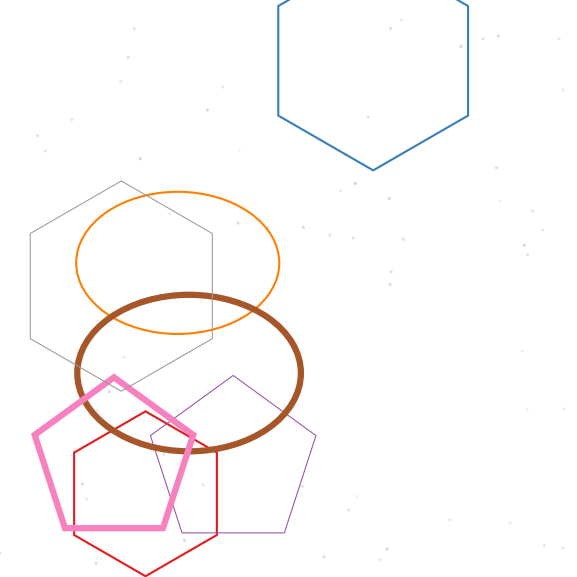[{"shape": "hexagon", "thickness": 1, "radius": 0.71, "center": [0.252, 0.144]}, {"shape": "hexagon", "thickness": 1, "radius": 0.95, "center": [0.646, 0.894]}, {"shape": "pentagon", "thickness": 0.5, "radius": 0.75, "center": [0.404, 0.198]}, {"shape": "oval", "thickness": 1, "radius": 0.88, "center": [0.308, 0.544]}, {"shape": "oval", "thickness": 3, "radius": 0.97, "center": [0.327, 0.353]}, {"shape": "pentagon", "thickness": 3, "radius": 0.72, "center": [0.197, 0.201]}, {"shape": "hexagon", "thickness": 0.5, "radius": 0.91, "center": [0.21, 0.504]}]